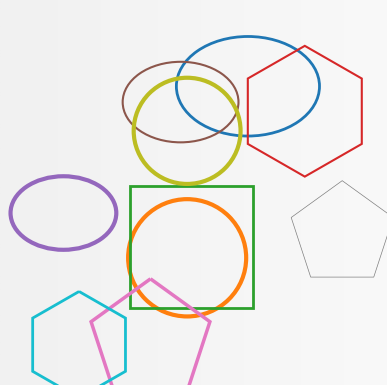[{"shape": "oval", "thickness": 2, "radius": 0.92, "center": [0.64, 0.776]}, {"shape": "circle", "thickness": 3, "radius": 0.76, "center": [0.483, 0.33]}, {"shape": "square", "thickness": 2, "radius": 0.79, "center": [0.494, 0.359]}, {"shape": "hexagon", "thickness": 1.5, "radius": 0.85, "center": [0.787, 0.711]}, {"shape": "oval", "thickness": 3, "radius": 0.68, "center": [0.164, 0.447]}, {"shape": "oval", "thickness": 1.5, "radius": 0.75, "center": [0.466, 0.735]}, {"shape": "pentagon", "thickness": 2.5, "radius": 0.81, "center": [0.388, 0.115]}, {"shape": "pentagon", "thickness": 0.5, "radius": 0.69, "center": [0.883, 0.392]}, {"shape": "circle", "thickness": 3, "radius": 0.69, "center": [0.483, 0.66]}, {"shape": "hexagon", "thickness": 2, "radius": 0.69, "center": [0.204, 0.105]}]